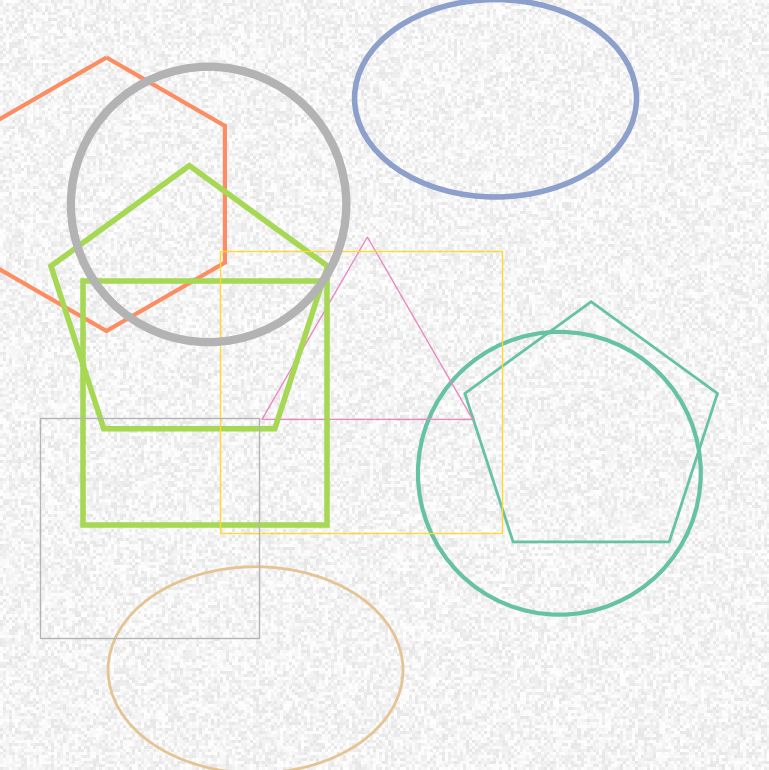[{"shape": "circle", "thickness": 1.5, "radius": 0.92, "center": [0.726, 0.385]}, {"shape": "pentagon", "thickness": 1, "radius": 0.86, "center": [0.768, 0.436]}, {"shape": "hexagon", "thickness": 1.5, "radius": 0.89, "center": [0.138, 0.748]}, {"shape": "oval", "thickness": 2, "radius": 0.92, "center": [0.644, 0.872]}, {"shape": "triangle", "thickness": 0.5, "radius": 0.79, "center": [0.477, 0.534]}, {"shape": "pentagon", "thickness": 2, "radius": 0.94, "center": [0.246, 0.596]}, {"shape": "square", "thickness": 2, "radius": 0.79, "center": [0.266, 0.477]}, {"shape": "square", "thickness": 0.5, "radius": 0.92, "center": [0.468, 0.491]}, {"shape": "oval", "thickness": 1, "radius": 0.96, "center": [0.332, 0.13]}, {"shape": "square", "thickness": 0.5, "radius": 0.71, "center": [0.194, 0.314]}, {"shape": "circle", "thickness": 3, "radius": 0.89, "center": [0.271, 0.735]}]